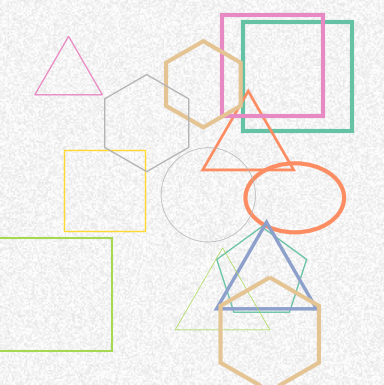[{"shape": "pentagon", "thickness": 1, "radius": 0.61, "center": [0.68, 0.288]}, {"shape": "square", "thickness": 3, "radius": 0.71, "center": [0.772, 0.801]}, {"shape": "triangle", "thickness": 2, "radius": 0.68, "center": [0.645, 0.627]}, {"shape": "oval", "thickness": 3, "radius": 0.64, "center": [0.766, 0.486]}, {"shape": "triangle", "thickness": 2.5, "radius": 0.75, "center": [0.692, 0.273]}, {"shape": "triangle", "thickness": 1, "radius": 0.51, "center": [0.178, 0.804]}, {"shape": "square", "thickness": 3, "radius": 0.66, "center": [0.708, 0.83]}, {"shape": "triangle", "thickness": 0.5, "radius": 0.71, "center": [0.578, 0.214]}, {"shape": "square", "thickness": 1.5, "radius": 0.74, "center": [0.143, 0.235]}, {"shape": "square", "thickness": 1, "radius": 0.53, "center": [0.271, 0.506]}, {"shape": "hexagon", "thickness": 3, "radius": 0.74, "center": [0.701, 0.132]}, {"shape": "hexagon", "thickness": 3, "radius": 0.56, "center": [0.528, 0.781]}, {"shape": "hexagon", "thickness": 1, "radius": 0.63, "center": [0.381, 0.68]}, {"shape": "circle", "thickness": 0.5, "radius": 0.61, "center": [0.541, 0.494]}]